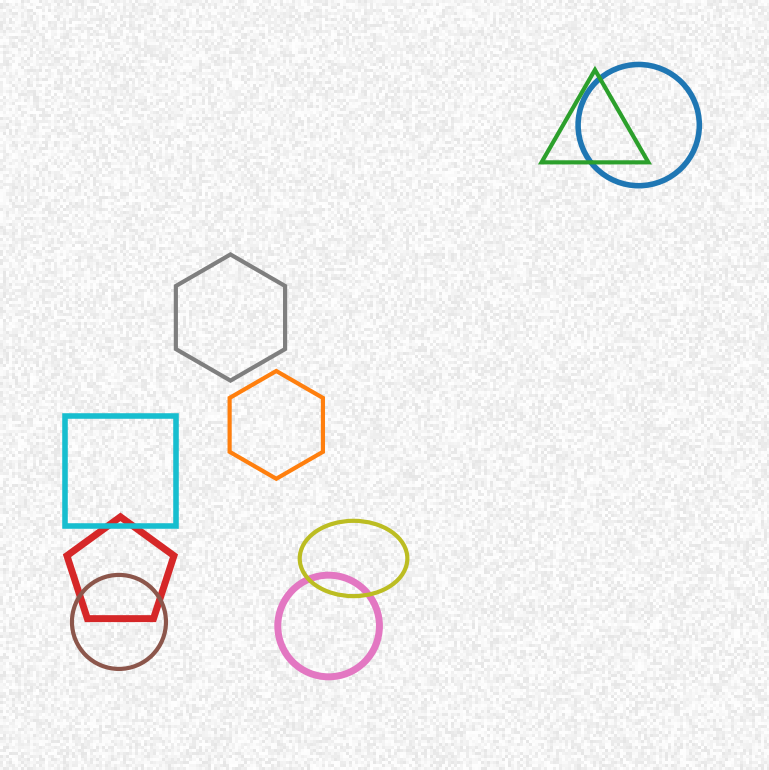[{"shape": "circle", "thickness": 2, "radius": 0.39, "center": [0.83, 0.838]}, {"shape": "hexagon", "thickness": 1.5, "radius": 0.35, "center": [0.359, 0.448]}, {"shape": "triangle", "thickness": 1.5, "radius": 0.4, "center": [0.773, 0.829]}, {"shape": "pentagon", "thickness": 2.5, "radius": 0.37, "center": [0.156, 0.256]}, {"shape": "circle", "thickness": 1.5, "radius": 0.31, "center": [0.154, 0.192]}, {"shape": "circle", "thickness": 2.5, "radius": 0.33, "center": [0.427, 0.187]}, {"shape": "hexagon", "thickness": 1.5, "radius": 0.41, "center": [0.299, 0.588]}, {"shape": "oval", "thickness": 1.5, "radius": 0.35, "center": [0.459, 0.275]}, {"shape": "square", "thickness": 2, "radius": 0.36, "center": [0.157, 0.388]}]